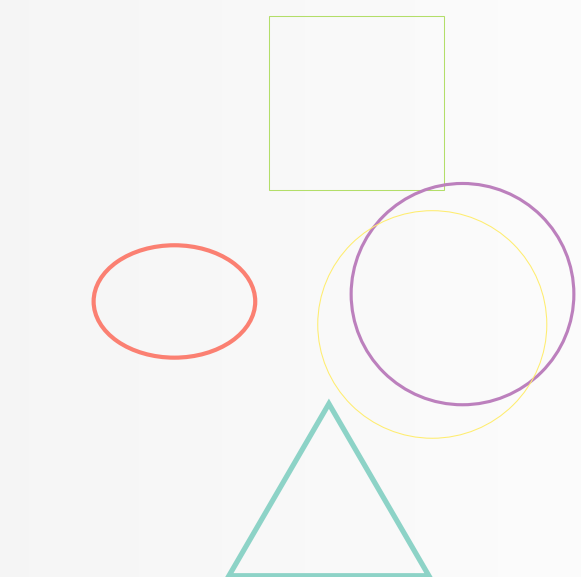[{"shape": "triangle", "thickness": 2.5, "radius": 0.99, "center": [0.566, 0.101]}, {"shape": "oval", "thickness": 2, "radius": 0.7, "center": [0.3, 0.477]}, {"shape": "square", "thickness": 0.5, "radius": 0.75, "center": [0.613, 0.821]}, {"shape": "circle", "thickness": 1.5, "radius": 0.96, "center": [0.796, 0.49]}, {"shape": "circle", "thickness": 0.5, "radius": 0.99, "center": [0.744, 0.437]}]